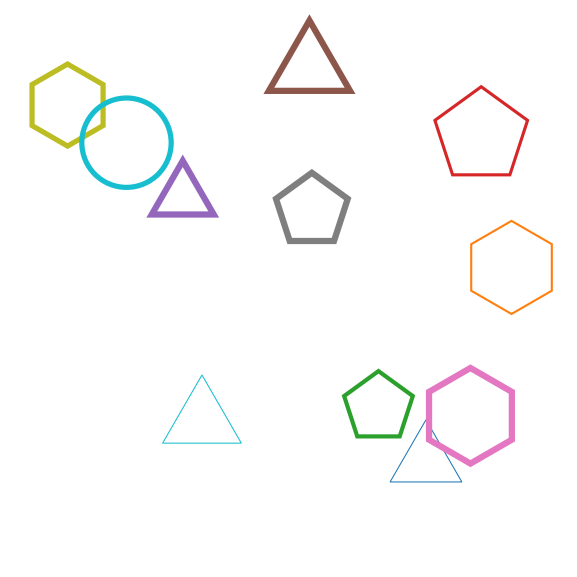[{"shape": "triangle", "thickness": 0.5, "radius": 0.36, "center": [0.738, 0.2]}, {"shape": "hexagon", "thickness": 1, "radius": 0.4, "center": [0.886, 0.536]}, {"shape": "pentagon", "thickness": 2, "radius": 0.31, "center": [0.655, 0.294]}, {"shape": "pentagon", "thickness": 1.5, "radius": 0.42, "center": [0.833, 0.765]}, {"shape": "triangle", "thickness": 3, "radius": 0.31, "center": [0.316, 0.659]}, {"shape": "triangle", "thickness": 3, "radius": 0.41, "center": [0.536, 0.882]}, {"shape": "hexagon", "thickness": 3, "radius": 0.41, "center": [0.815, 0.279]}, {"shape": "pentagon", "thickness": 3, "radius": 0.33, "center": [0.54, 0.635]}, {"shape": "hexagon", "thickness": 2.5, "radius": 0.36, "center": [0.117, 0.817]}, {"shape": "circle", "thickness": 2.5, "radius": 0.39, "center": [0.219, 0.752]}, {"shape": "triangle", "thickness": 0.5, "radius": 0.39, "center": [0.35, 0.271]}]